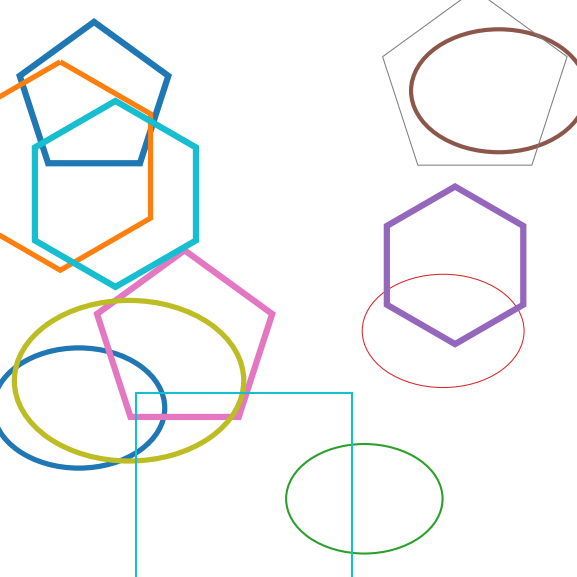[{"shape": "pentagon", "thickness": 3, "radius": 0.68, "center": [0.163, 0.826]}, {"shape": "oval", "thickness": 2.5, "radius": 0.74, "center": [0.137, 0.293]}, {"shape": "hexagon", "thickness": 2.5, "radius": 0.9, "center": [0.104, 0.712]}, {"shape": "oval", "thickness": 1, "radius": 0.68, "center": [0.631, 0.135]}, {"shape": "oval", "thickness": 0.5, "radius": 0.7, "center": [0.767, 0.426]}, {"shape": "hexagon", "thickness": 3, "radius": 0.68, "center": [0.788, 0.54]}, {"shape": "oval", "thickness": 2, "radius": 0.76, "center": [0.864, 0.842]}, {"shape": "pentagon", "thickness": 3, "radius": 0.8, "center": [0.32, 0.406]}, {"shape": "pentagon", "thickness": 0.5, "radius": 0.84, "center": [0.822, 0.849]}, {"shape": "oval", "thickness": 2.5, "radius": 0.99, "center": [0.223, 0.34]}, {"shape": "square", "thickness": 1, "radius": 0.93, "center": [0.422, 0.133]}, {"shape": "hexagon", "thickness": 3, "radius": 0.8, "center": [0.2, 0.663]}]